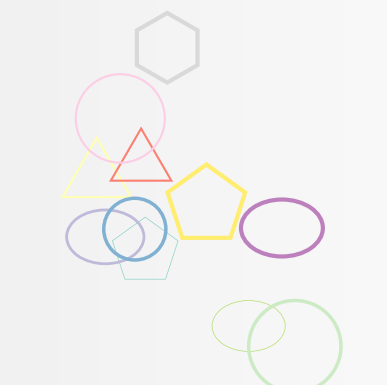[{"shape": "pentagon", "thickness": 0.5, "radius": 0.45, "center": [0.375, 0.347]}, {"shape": "triangle", "thickness": 1.5, "radius": 0.51, "center": [0.25, 0.539]}, {"shape": "oval", "thickness": 2, "radius": 0.5, "center": [0.272, 0.385]}, {"shape": "triangle", "thickness": 1.5, "radius": 0.45, "center": [0.364, 0.576]}, {"shape": "circle", "thickness": 2.5, "radius": 0.4, "center": [0.348, 0.405]}, {"shape": "oval", "thickness": 0.5, "radius": 0.47, "center": [0.642, 0.153]}, {"shape": "circle", "thickness": 1.5, "radius": 0.57, "center": [0.31, 0.692]}, {"shape": "hexagon", "thickness": 3, "radius": 0.45, "center": [0.432, 0.876]}, {"shape": "oval", "thickness": 3, "radius": 0.53, "center": [0.728, 0.408]}, {"shape": "circle", "thickness": 2.5, "radius": 0.6, "center": [0.761, 0.101]}, {"shape": "pentagon", "thickness": 3, "radius": 0.53, "center": [0.533, 0.467]}]